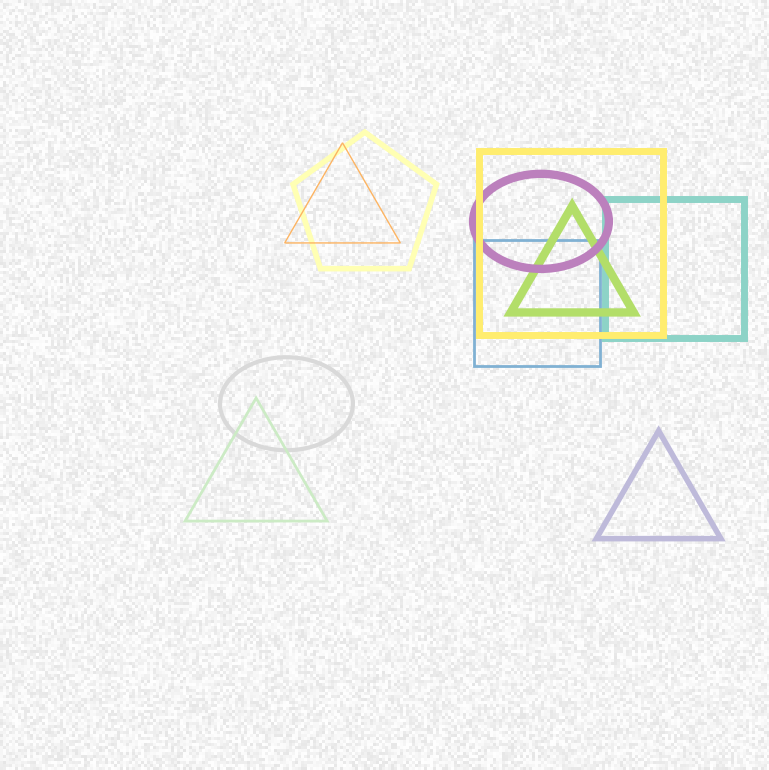[{"shape": "square", "thickness": 2.5, "radius": 0.45, "center": [0.876, 0.651]}, {"shape": "pentagon", "thickness": 2, "radius": 0.49, "center": [0.474, 0.73]}, {"shape": "triangle", "thickness": 2, "radius": 0.47, "center": [0.855, 0.347]}, {"shape": "square", "thickness": 1, "radius": 0.41, "center": [0.698, 0.606]}, {"shape": "triangle", "thickness": 0.5, "radius": 0.43, "center": [0.445, 0.728]}, {"shape": "triangle", "thickness": 3, "radius": 0.46, "center": [0.743, 0.64]}, {"shape": "oval", "thickness": 1.5, "radius": 0.43, "center": [0.372, 0.476]}, {"shape": "oval", "thickness": 3, "radius": 0.44, "center": [0.703, 0.713]}, {"shape": "triangle", "thickness": 1, "radius": 0.53, "center": [0.333, 0.377]}, {"shape": "square", "thickness": 2.5, "radius": 0.6, "center": [0.741, 0.684]}]